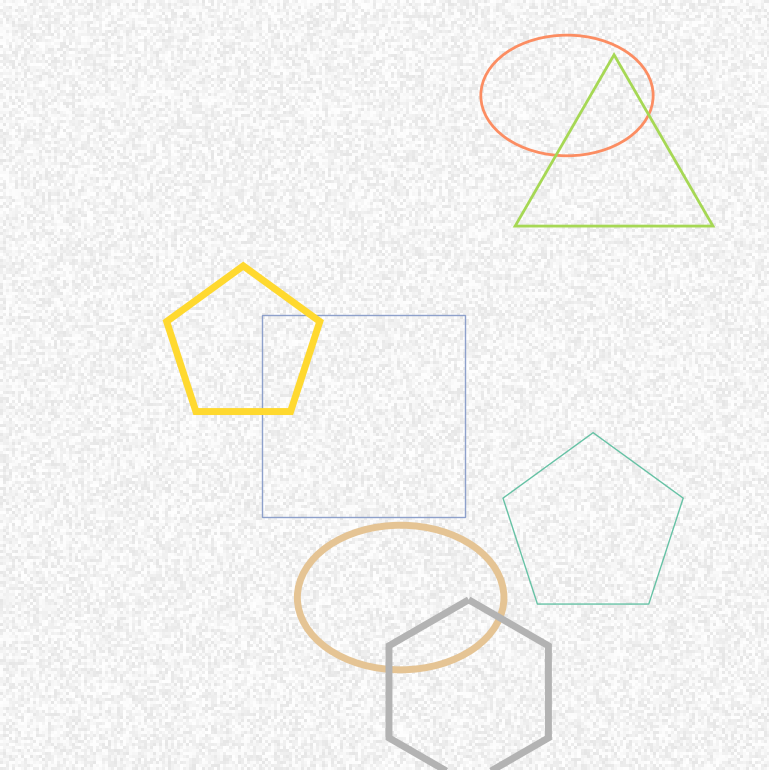[{"shape": "pentagon", "thickness": 0.5, "radius": 0.62, "center": [0.77, 0.315]}, {"shape": "oval", "thickness": 1, "radius": 0.56, "center": [0.736, 0.876]}, {"shape": "square", "thickness": 0.5, "radius": 0.66, "center": [0.472, 0.46]}, {"shape": "triangle", "thickness": 1, "radius": 0.74, "center": [0.797, 0.781]}, {"shape": "pentagon", "thickness": 2.5, "radius": 0.52, "center": [0.316, 0.55]}, {"shape": "oval", "thickness": 2.5, "radius": 0.67, "center": [0.52, 0.224]}, {"shape": "hexagon", "thickness": 2.5, "radius": 0.6, "center": [0.609, 0.102]}]